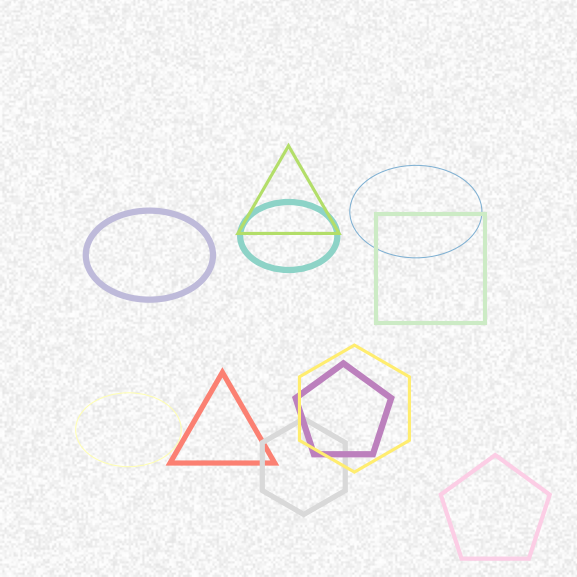[{"shape": "oval", "thickness": 3, "radius": 0.42, "center": [0.5, 0.59]}, {"shape": "oval", "thickness": 0.5, "radius": 0.46, "center": [0.222, 0.255]}, {"shape": "oval", "thickness": 3, "radius": 0.55, "center": [0.259, 0.557]}, {"shape": "triangle", "thickness": 2.5, "radius": 0.52, "center": [0.385, 0.25]}, {"shape": "oval", "thickness": 0.5, "radius": 0.57, "center": [0.72, 0.633]}, {"shape": "triangle", "thickness": 1.5, "radius": 0.51, "center": [0.5, 0.646]}, {"shape": "pentagon", "thickness": 2, "radius": 0.5, "center": [0.858, 0.112]}, {"shape": "hexagon", "thickness": 2.5, "radius": 0.41, "center": [0.526, 0.191]}, {"shape": "pentagon", "thickness": 3, "radius": 0.43, "center": [0.595, 0.283]}, {"shape": "square", "thickness": 2, "radius": 0.47, "center": [0.746, 0.534]}, {"shape": "hexagon", "thickness": 1.5, "radius": 0.55, "center": [0.614, 0.292]}]